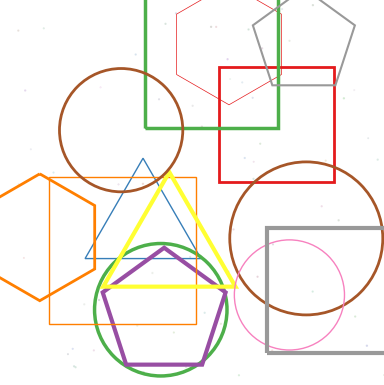[{"shape": "hexagon", "thickness": 0.5, "radius": 0.79, "center": [0.595, 0.885]}, {"shape": "square", "thickness": 2, "radius": 0.75, "center": [0.717, 0.677]}, {"shape": "triangle", "thickness": 1, "radius": 0.87, "center": [0.371, 0.415]}, {"shape": "circle", "thickness": 2.5, "radius": 0.86, "center": [0.418, 0.195]}, {"shape": "square", "thickness": 2.5, "radius": 0.87, "center": [0.549, 0.84]}, {"shape": "pentagon", "thickness": 3, "radius": 0.84, "center": [0.426, 0.189]}, {"shape": "hexagon", "thickness": 2, "radius": 0.82, "center": [0.103, 0.384]}, {"shape": "square", "thickness": 1, "radius": 0.95, "center": [0.317, 0.348]}, {"shape": "triangle", "thickness": 3, "radius": 0.99, "center": [0.44, 0.355]}, {"shape": "circle", "thickness": 2, "radius": 0.99, "center": [0.796, 0.381]}, {"shape": "circle", "thickness": 2, "radius": 0.8, "center": [0.315, 0.662]}, {"shape": "circle", "thickness": 1, "radius": 0.72, "center": [0.752, 0.234]}, {"shape": "square", "thickness": 3, "radius": 0.81, "center": [0.856, 0.245]}, {"shape": "pentagon", "thickness": 1.5, "radius": 0.7, "center": [0.789, 0.891]}]